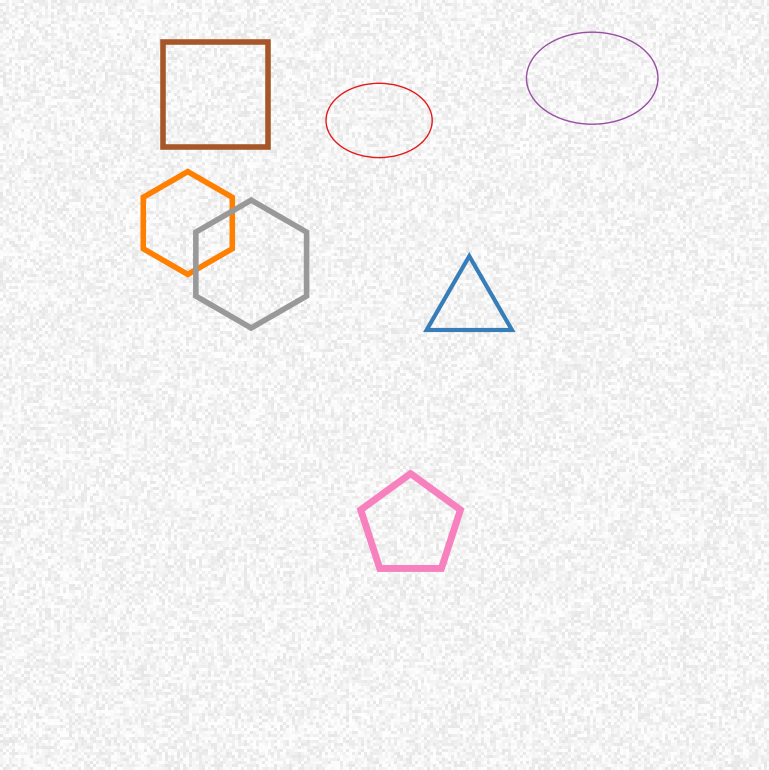[{"shape": "oval", "thickness": 0.5, "radius": 0.34, "center": [0.492, 0.844]}, {"shape": "triangle", "thickness": 1.5, "radius": 0.32, "center": [0.609, 0.603]}, {"shape": "oval", "thickness": 0.5, "radius": 0.43, "center": [0.769, 0.898]}, {"shape": "hexagon", "thickness": 2, "radius": 0.33, "center": [0.244, 0.71]}, {"shape": "square", "thickness": 2, "radius": 0.34, "center": [0.28, 0.877]}, {"shape": "pentagon", "thickness": 2.5, "radius": 0.34, "center": [0.533, 0.317]}, {"shape": "hexagon", "thickness": 2, "radius": 0.42, "center": [0.326, 0.657]}]